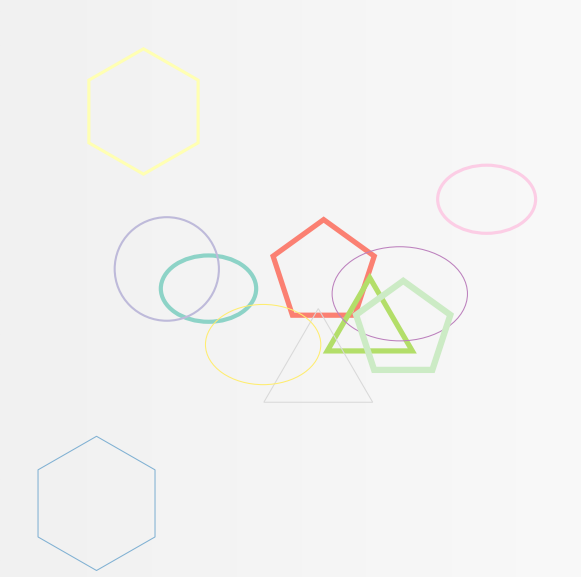[{"shape": "oval", "thickness": 2, "radius": 0.41, "center": [0.359, 0.499]}, {"shape": "hexagon", "thickness": 1.5, "radius": 0.54, "center": [0.247, 0.806]}, {"shape": "circle", "thickness": 1, "radius": 0.45, "center": [0.287, 0.533]}, {"shape": "pentagon", "thickness": 2.5, "radius": 0.46, "center": [0.557, 0.527]}, {"shape": "hexagon", "thickness": 0.5, "radius": 0.58, "center": [0.166, 0.127]}, {"shape": "triangle", "thickness": 2.5, "radius": 0.42, "center": [0.636, 0.434]}, {"shape": "oval", "thickness": 1.5, "radius": 0.42, "center": [0.837, 0.654]}, {"shape": "triangle", "thickness": 0.5, "radius": 0.54, "center": [0.548, 0.357]}, {"shape": "oval", "thickness": 0.5, "radius": 0.58, "center": [0.688, 0.49]}, {"shape": "pentagon", "thickness": 3, "radius": 0.43, "center": [0.694, 0.428]}, {"shape": "oval", "thickness": 0.5, "radius": 0.5, "center": [0.453, 0.403]}]